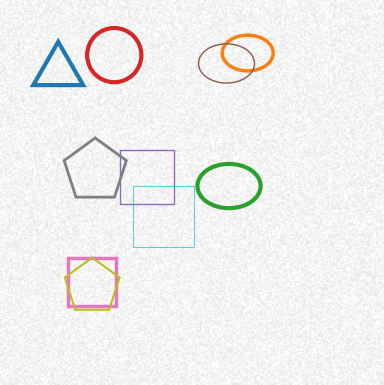[{"shape": "triangle", "thickness": 3, "radius": 0.37, "center": [0.151, 0.816]}, {"shape": "oval", "thickness": 2.5, "radius": 0.33, "center": [0.643, 0.862]}, {"shape": "oval", "thickness": 3, "radius": 0.41, "center": [0.595, 0.517]}, {"shape": "circle", "thickness": 3, "radius": 0.35, "center": [0.297, 0.857]}, {"shape": "square", "thickness": 1, "radius": 0.35, "center": [0.381, 0.54]}, {"shape": "oval", "thickness": 1, "radius": 0.36, "center": [0.588, 0.835]}, {"shape": "square", "thickness": 2.5, "radius": 0.31, "center": [0.239, 0.268]}, {"shape": "pentagon", "thickness": 2, "radius": 0.42, "center": [0.247, 0.557]}, {"shape": "pentagon", "thickness": 1.5, "radius": 0.37, "center": [0.239, 0.256]}, {"shape": "square", "thickness": 0.5, "radius": 0.39, "center": [0.424, 0.437]}]